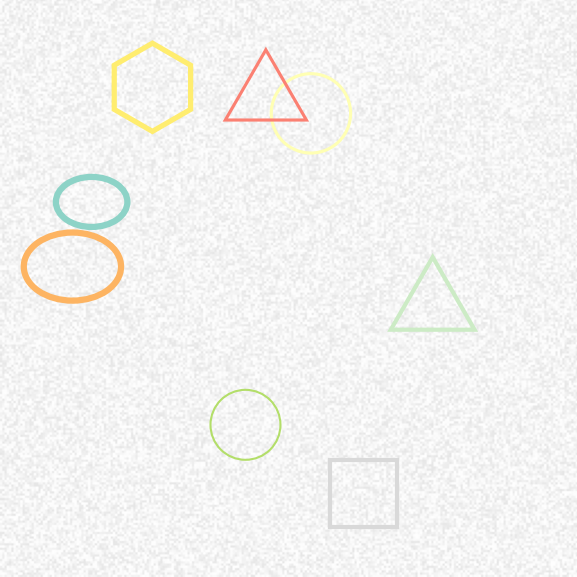[{"shape": "oval", "thickness": 3, "radius": 0.31, "center": [0.159, 0.649]}, {"shape": "circle", "thickness": 1.5, "radius": 0.34, "center": [0.538, 0.803]}, {"shape": "triangle", "thickness": 1.5, "radius": 0.41, "center": [0.46, 0.832]}, {"shape": "oval", "thickness": 3, "radius": 0.42, "center": [0.125, 0.538]}, {"shape": "circle", "thickness": 1, "radius": 0.3, "center": [0.425, 0.264]}, {"shape": "square", "thickness": 2, "radius": 0.29, "center": [0.629, 0.145]}, {"shape": "triangle", "thickness": 2, "radius": 0.42, "center": [0.749, 0.47]}, {"shape": "hexagon", "thickness": 2.5, "radius": 0.38, "center": [0.264, 0.848]}]